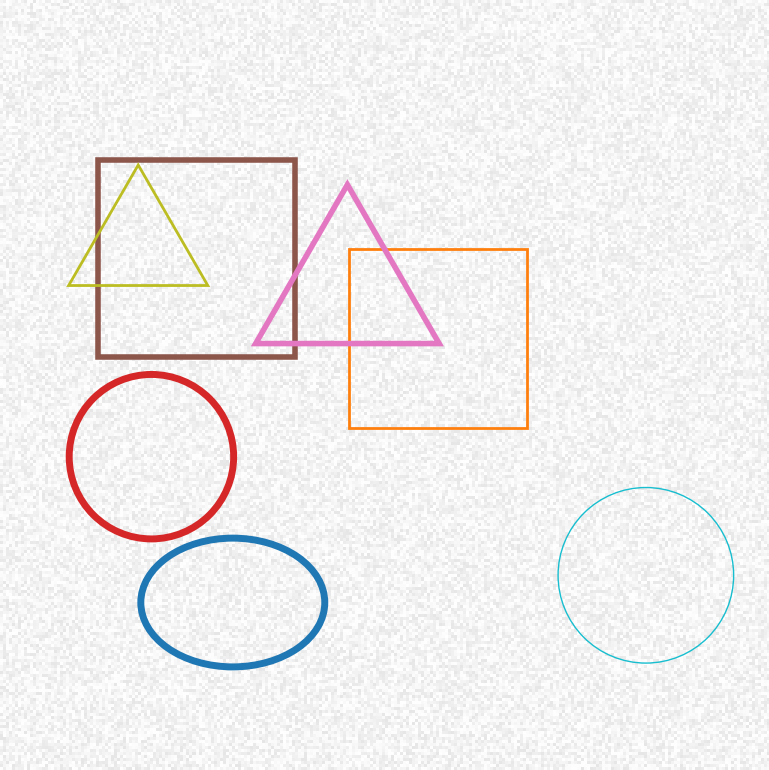[{"shape": "oval", "thickness": 2.5, "radius": 0.6, "center": [0.302, 0.218]}, {"shape": "square", "thickness": 1, "radius": 0.58, "center": [0.569, 0.56]}, {"shape": "circle", "thickness": 2.5, "radius": 0.53, "center": [0.197, 0.407]}, {"shape": "square", "thickness": 2, "radius": 0.64, "center": [0.255, 0.664]}, {"shape": "triangle", "thickness": 2, "radius": 0.69, "center": [0.451, 0.623]}, {"shape": "triangle", "thickness": 1, "radius": 0.52, "center": [0.18, 0.681]}, {"shape": "circle", "thickness": 0.5, "radius": 0.57, "center": [0.839, 0.253]}]